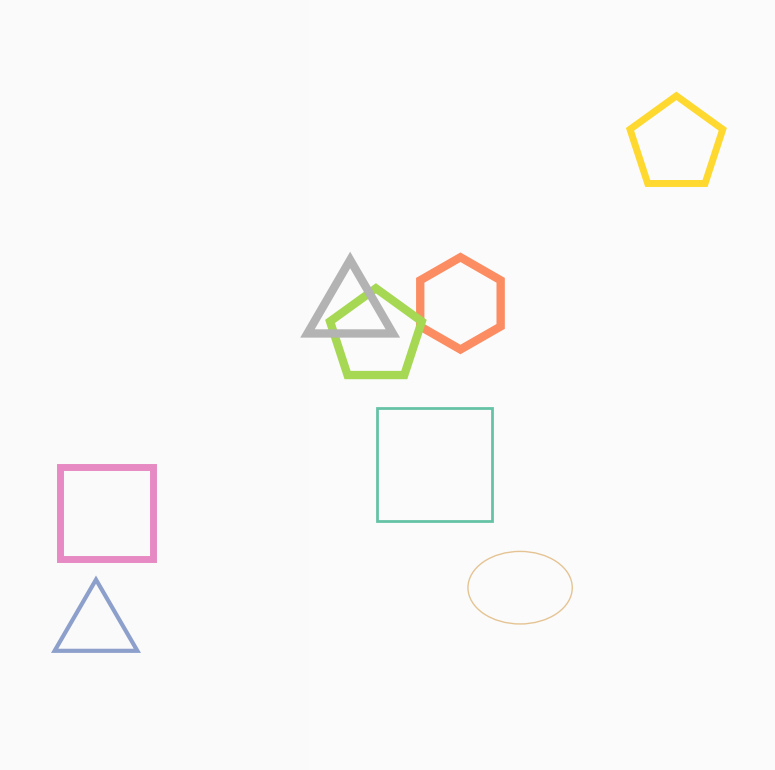[{"shape": "square", "thickness": 1, "radius": 0.37, "center": [0.561, 0.397]}, {"shape": "hexagon", "thickness": 3, "radius": 0.3, "center": [0.594, 0.606]}, {"shape": "triangle", "thickness": 1.5, "radius": 0.31, "center": [0.124, 0.186]}, {"shape": "square", "thickness": 2.5, "radius": 0.3, "center": [0.138, 0.334]}, {"shape": "pentagon", "thickness": 3, "radius": 0.31, "center": [0.485, 0.563]}, {"shape": "pentagon", "thickness": 2.5, "radius": 0.31, "center": [0.873, 0.813]}, {"shape": "oval", "thickness": 0.5, "radius": 0.34, "center": [0.671, 0.237]}, {"shape": "triangle", "thickness": 3, "radius": 0.32, "center": [0.452, 0.599]}]